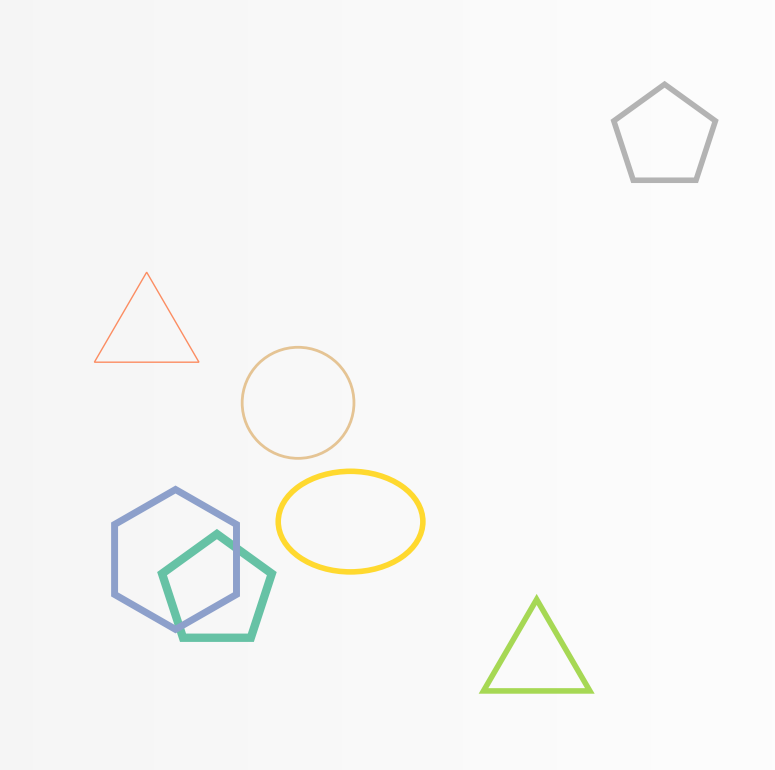[{"shape": "pentagon", "thickness": 3, "radius": 0.37, "center": [0.28, 0.232]}, {"shape": "triangle", "thickness": 0.5, "radius": 0.39, "center": [0.189, 0.569]}, {"shape": "hexagon", "thickness": 2.5, "radius": 0.45, "center": [0.227, 0.273]}, {"shape": "triangle", "thickness": 2, "radius": 0.4, "center": [0.692, 0.142]}, {"shape": "oval", "thickness": 2, "radius": 0.47, "center": [0.452, 0.323]}, {"shape": "circle", "thickness": 1, "radius": 0.36, "center": [0.385, 0.477]}, {"shape": "pentagon", "thickness": 2, "radius": 0.34, "center": [0.858, 0.822]}]